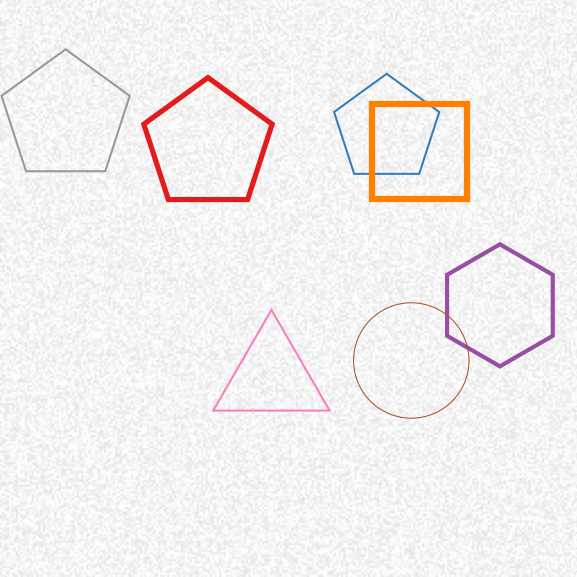[{"shape": "pentagon", "thickness": 2.5, "radius": 0.58, "center": [0.36, 0.748]}, {"shape": "pentagon", "thickness": 1, "radius": 0.48, "center": [0.67, 0.776]}, {"shape": "hexagon", "thickness": 2, "radius": 0.53, "center": [0.866, 0.47]}, {"shape": "square", "thickness": 3, "radius": 0.41, "center": [0.726, 0.737]}, {"shape": "circle", "thickness": 0.5, "radius": 0.5, "center": [0.712, 0.375]}, {"shape": "triangle", "thickness": 1, "radius": 0.58, "center": [0.47, 0.346]}, {"shape": "pentagon", "thickness": 1, "radius": 0.58, "center": [0.114, 0.797]}]